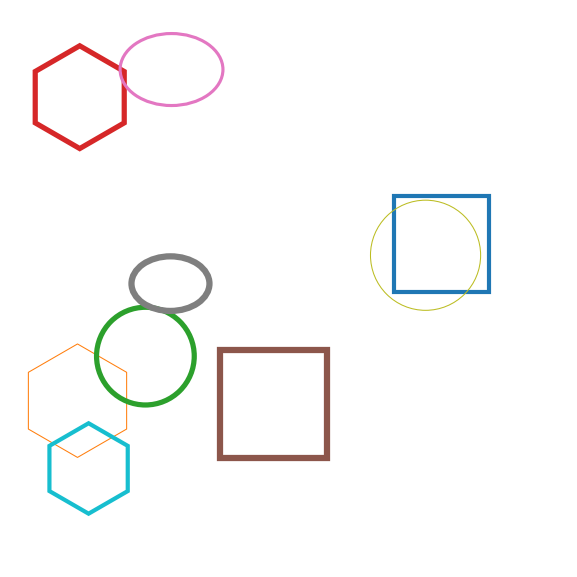[{"shape": "square", "thickness": 2, "radius": 0.41, "center": [0.764, 0.577]}, {"shape": "hexagon", "thickness": 0.5, "radius": 0.49, "center": [0.134, 0.305]}, {"shape": "circle", "thickness": 2.5, "radius": 0.42, "center": [0.252, 0.382]}, {"shape": "hexagon", "thickness": 2.5, "radius": 0.44, "center": [0.138, 0.831]}, {"shape": "square", "thickness": 3, "radius": 0.47, "center": [0.474, 0.299]}, {"shape": "oval", "thickness": 1.5, "radius": 0.45, "center": [0.297, 0.879]}, {"shape": "oval", "thickness": 3, "radius": 0.34, "center": [0.295, 0.508]}, {"shape": "circle", "thickness": 0.5, "radius": 0.48, "center": [0.737, 0.557]}, {"shape": "hexagon", "thickness": 2, "radius": 0.39, "center": [0.153, 0.188]}]